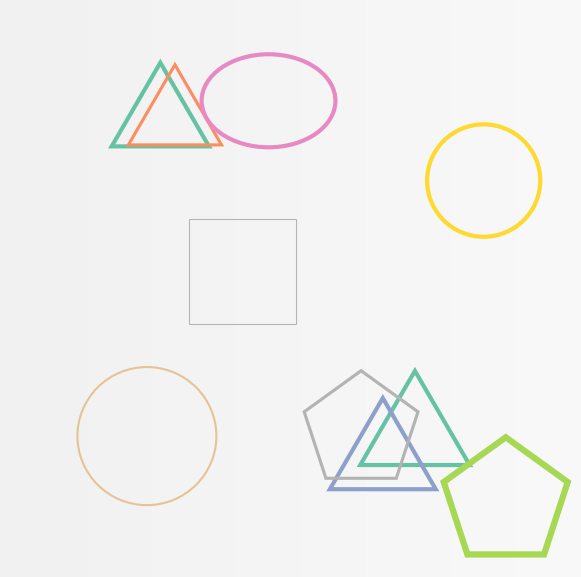[{"shape": "triangle", "thickness": 2, "radius": 0.54, "center": [0.714, 0.248]}, {"shape": "triangle", "thickness": 2, "radius": 0.48, "center": [0.276, 0.794]}, {"shape": "triangle", "thickness": 1.5, "radius": 0.46, "center": [0.301, 0.794]}, {"shape": "triangle", "thickness": 2, "radius": 0.53, "center": [0.659, 0.205]}, {"shape": "oval", "thickness": 2, "radius": 0.58, "center": [0.462, 0.825]}, {"shape": "pentagon", "thickness": 3, "radius": 0.56, "center": [0.87, 0.13]}, {"shape": "circle", "thickness": 2, "radius": 0.49, "center": [0.832, 0.686]}, {"shape": "circle", "thickness": 1, "radius": 0.6, "center": [0.253, 0.244]}, {"shape": "pentagon", "thickness": 1.5, "radius": 0.51, "center": [0.621, 0.254]}, {"shape": "square", "thickness": 0.5, "radius": 0.46, "center": [0.417, 0.529]}]